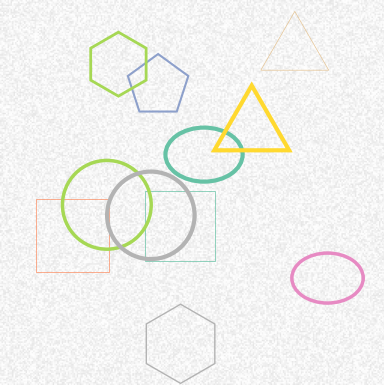[{"shape": "oval", "thickness": 3, "radius": 0.5, "center": [0.53, 0.598]}, {"shape": "square", "thickness": 0.5, "radius": 0.45, "center": [0.469, 0.413]}, {"shape": "square", "thickness": 0.5, "radius": 0.47, "center": [0.189, 0.387]}, {"shape": "pentagon", "thickness": 1.5, "radius": 0.41, "center": [0.411, 0.777]}, {"shape": "oval", "thickness": 2.5, "radius": 0.46, "center": [0.851, 0.278]}, {"shape": "hexagon", "thickness": 2, "radius": 0.42, "center": [0.308, 0.833]}, {"shape": "circle", "thickness": 2.5, "radius": 0.58, "center": [0.277, 0.468]}, {"shape": "triangle", "thickness": 3, "radius": 0.56, "center": [0.654, 0.666]}, {"shape": "triangle", "thickness": 0.5, "radius": 0.51, "center": [0.766, 0.869]}, {"shape": "circle", "thickness": 3, "radius": 0.57, "center": [0.392, 0.441]}, {"shape": "hexagon", "thickness": 1, "radius": 0.51, "center": [0.469, 0.107]}]